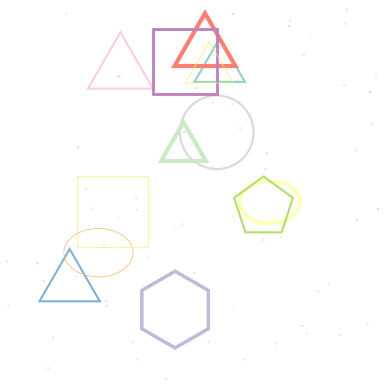[{"shape": "triangle", "thickness": 1.5, "radius": 0.38, "center": [0.571, 0.825]}, {"shape": "oval", "thickness": 2.5, "radius": 0.39, "center": [0.701, 0.475]}, {"shape": "hexagon", "thickness": 2.5, "radius": 0.5, "center": [0.455, 0.196]}, {"shape": "triangle", "thickness": 3, "radius": 0.46, "center": [0.532, 0.874]}, {"shape": "triangle", "thickness": 1.5, "radius": 0.45, "center": [0.181, 0.263]}, {"shape": "oval", "thickness": 0.5, "radius": 0.45, "center": [0.256, 0.344]}, {"shape": "pentagon", "thickness": 1.5, "radius": 0.4, "center": [0.684, 0.461]}, {"shape": "triangle", "thickness": 1.5, "radius": 0.49, "center": [0.313, 0.819]}, {"shape": "circle", "thickness": 1.5, "radius": 0.48, "center": [0.563, 0.656]}, {"shape": "square", "thickness": 2, "radius": 0.42, "center": [0.481, 0.84]}, {"shape": "triangle", "thickness": 3, "radius": 0.34, "center": [0.477, 0.615]}, {"shape": "triangle", "thickness": 0.5, "radius": 0.36, "center": [0.544, 0.82]}, {"shape": "square", "thickness": 0.5, "radius": 0.46, "center": [0.292, 0.45]}]